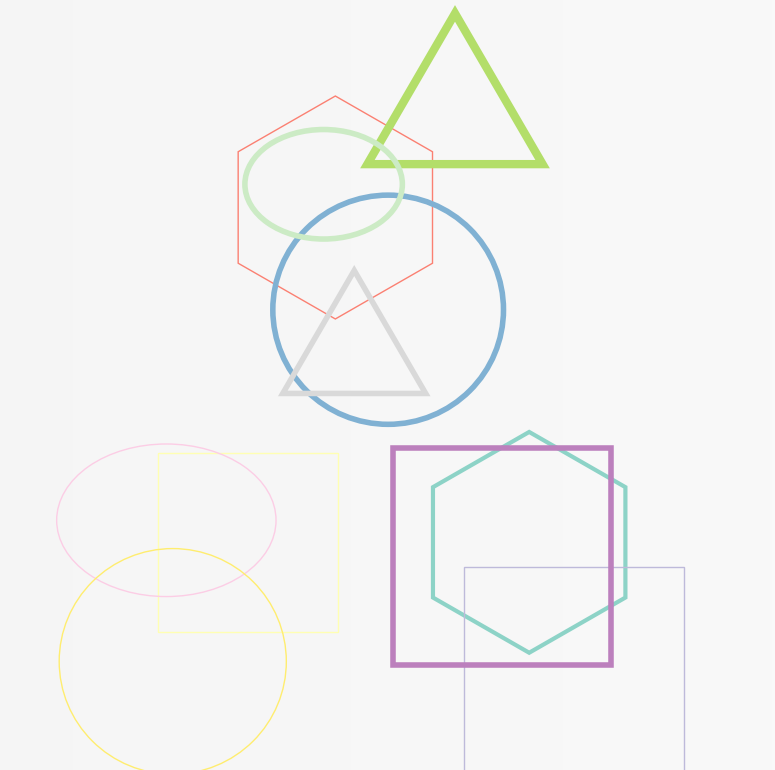[{"shape": "hexagon", "thickness": 1.5, "radius": 0.72, "center": [0.683, 0.296]}, {"shape": "square", "thickness": 0.5, "radius": 0.58, "center": [0.32, 0.296]}, {"shape": "square", "thickness": 0.5, "radius": 0.71, "center": [0.741, 0.122]}, {"shape": "hexagon", "thickness": 0.5, "radius": 0.72, "center": [0.433, 0.731]}, {"shape": "circle", "thickness": 2, "radius": 0.74, "center": [0.501, 0.598]}, {"shape": "triangle", "thickness": 3, "radius": 0.65, "center": [0.587, 0.852]}, {"shape": "oval", "thickness": 0.5, "radius": 0.71, "center": [0.215, 0.324]}, {"shape": "triangle", "thickness": 2, "radius": 0.53, "center": [0.457, 0.542]}, {"shape": "square", "thickness": 2, "radius": 0.7, "center": [0.648, 0.277]}, {"shape": "oval", "thickness": 2, "radius": 0.51, "center": [0.418, 0.761]}, {"shape": "circle", "thickness": 0.5, "radius": 0.73, "center": [0.223, 0.141]}]